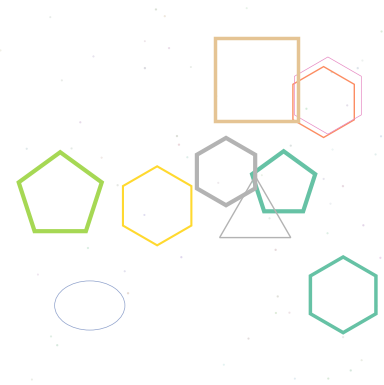[{"shape": "pentagon", "thickness": 3, "radius": 0.43, "center": [0.737, 0.521]}, {"shape": "hexagon", "thickness": 2.5, "radius": 0.49, "center": [0.891, 0.234]}, {"shape": "hexagon", "thickness": 1, "radius": 0.46, "center": [0.841, 0.735]}, {"shape": "oval", "thickness": 0.5, "radius": 0.46, "center": [0.233, 0.207]}, {"shape": "hexagon", "thickness": 0.5, "radius": 0.5, "center": [0.852, 0.752]}, {"shape": "pentagon", "thickness": 3, "radius": 0.57, "center": [0.156, 0.491]}, {"shape": "hexagon", "thickness": 1.5, "radius": 0.51, "center": [0.408, 0.465]}, {"shape": "square", "thickness": 2.5, "radius": 0.54, "center": [0.666, 0.793]}, {"shape": "triangle", "thickness": 1, "radius": 0.53, "center": [0.663, 0.436]}, {"shape": "hexagon", "thickness": 3, "radius": 0.44, "center": [0.587, 0.554]}]